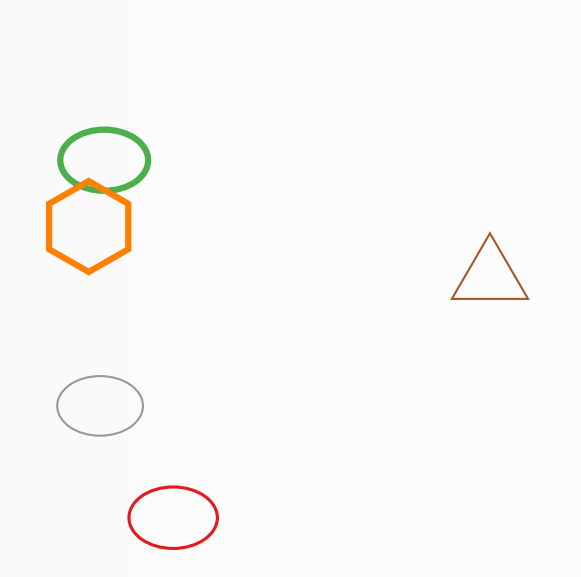[{"shape": "oval", "thickness": 1.5, "radius": 0.38, "center": [0.298, 0.103]}, {"shape": "oval", "thickness": 3, "radius": 0.38, "center": [0.179, 0.722]}, {"shape": "hexagon", "thickness": 3, "radius": 0.39, "center": [0.153, 0.607]}, {"shape": "triangle", "thickness": 1, "radius": 0.38, "center": [0.843, 0.519]}, {"shape": "oval", "thickness": 1, "radius": 0.37, "center": [0.172, 0.296]}]